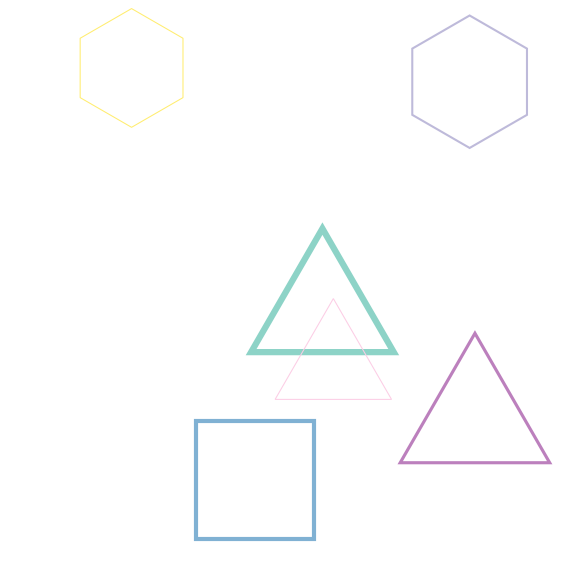[{"shape": "triangle", "thickness": 3, "radius": 0.71, "center": [0.558, 0.461]}, {"shape": "hexagon", "thickness": 1, "radius": 0.57, "center": [0.813, 0.858]}, {"shape": "square", "thickness": 2, "radius": 0.51, "center": [0.442, 0.168]}, {"shape": "triangle", "thickness": 0.5, "radius": 0.58, "center": [0.577, 0.366]}, {"shape": "triangle", "thickness": 1.5, "radius": 0.75, "center": [0.822, 0.273]}, {"shape": "hexagon", "thickness": 0.5, "radius": 0.51, "center": [0.228, 0.881]}]